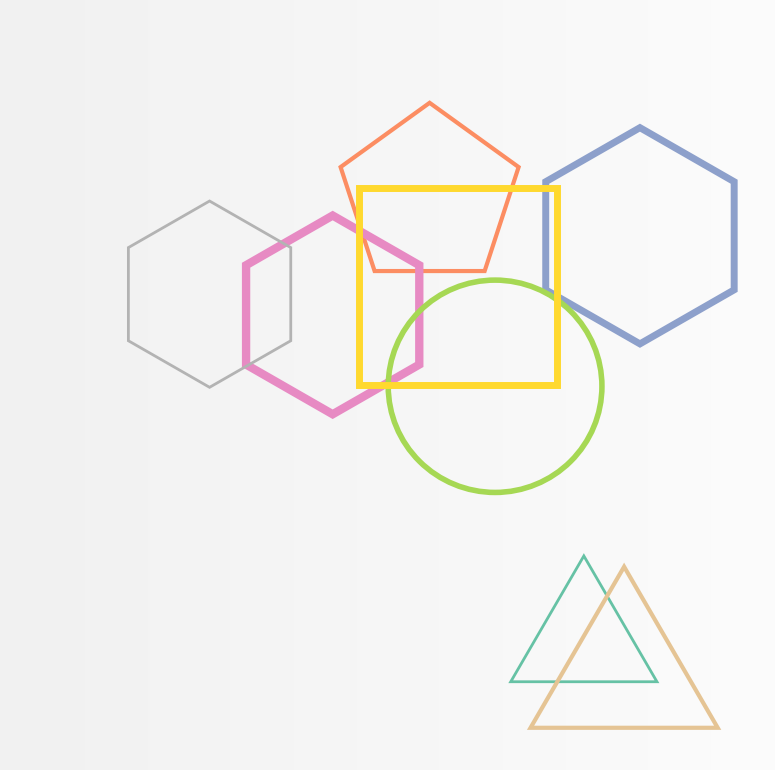[{"shape": "triangle", "thickness": 1, "radius": 0.54, "center": [0.753, 0.169]}, {"shape": "pentagon", "thickness": 1.5, "radius": 0.6, "center": [0.554, 0.746]}, {"shape": "hexagon", "thickness": 2.5, "radius": 0.7, "center": [0.826, 0.694]}, {"shape": "hexagon", "thickness": 3, "radius": 0.65, "center": [0.429, 0.591]}, {"shape": "circle", "thickness": 2, "radius": 0.69, "center": [0.639, 0.498]}, {"shape": "square", "thickness": 2.5, "radius": 0.64, "center": [0.591, 0.628]}, {"shape": "triangle", "thickness": 1.5, "radius": 0.7, "center": [0.805, 0.125]}, {"shape": "hexagon", "thickness": 1, "radius": 0.6, "center": [0.27, 0.618]}]